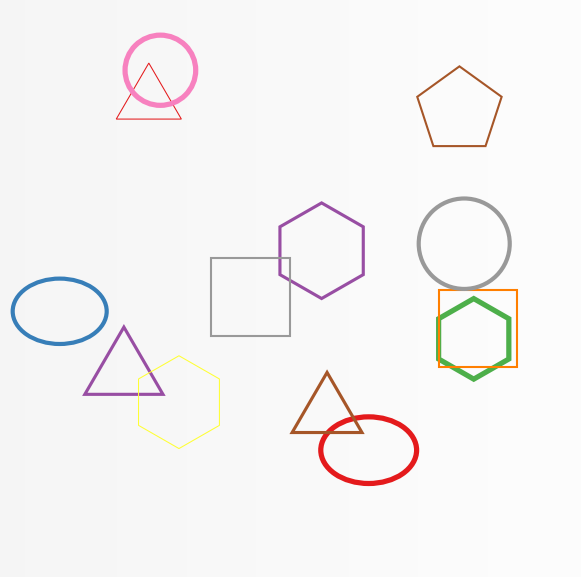[{"shape": "oval", "thickness": 2.5, "radius": 0.41, "center": [0.634, 0.22]}, {"shape": "triangle", "thickness": 0.5, "radius": 0.32, "center": [0.256, 0.825]}, {"shape": "oval", "thickness": 2, "radius": 0.4, "center": [0.103, 0.46]}, {"shape": "hexagon", "thickness": 2.5, "radius": 0.35, "center": [0.815, 0.412]}, {"shape": "triangle", "thickness": 1.5, "radius": 0.39, "center": [0.213, 0.355]}, {"shape": "hexagon", "thickness": 1.5, "radius": 0.41, "center": [0.553, 0.565]}, {"shape": "square", "thickness": 1, "radius": 0.34, "center": [0.822, 0.431]}, {"shape": "hexagon", "thickness": 0.5, "radius": 0.4, "center": [0.308, 0.303]}, {"shape": "pentagon", "thickness": 1, "radius": 0.38, "center": [0.79, 0.808]}, {"shape": "triangle", "thickness": 1.5, "radius": 0.35, "center": [0.563, 0.285]}, {"shape": "circle", "thickness": 2.5, "radius": 0.3, "center": [0.276, 0.878]}, {"shape": "circle", "thickness": 2, "radius": 0.39, "center": [0.799, 0.577]}, {"shape": "square", "thickness": 1, "radius": 0.34, "center": [0.431, 0.484]}]